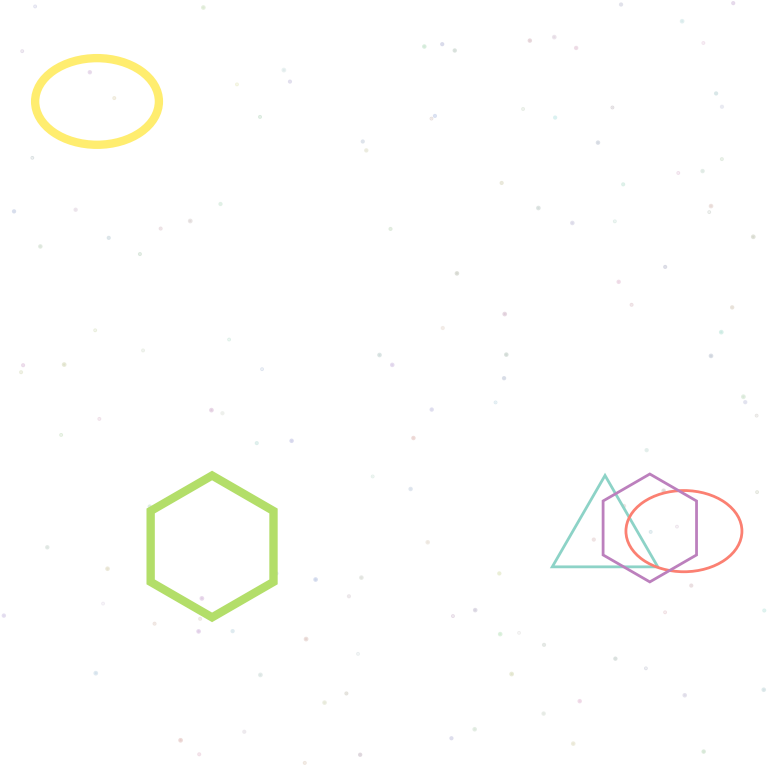[{"shape": "triangle", "thickness": 1, "radius": 0.4, "center": [0.786, 0.303]}, {"shape": "oval", "thickness": 1, "radius": 0.38, "center": [0.888, 0.31]}, {"shape": "hexagon", "thickness": 3, "radius": 0.46, "center": [0.275, 0.29]}, {"shape": "hexagon", "thickness": 1, "radius": 0.35, "center": [0.844, 0.314]}, {"shape": "oval", "thickness": 3, "radius": 0.4, "center": [0.126, 0.868]}]